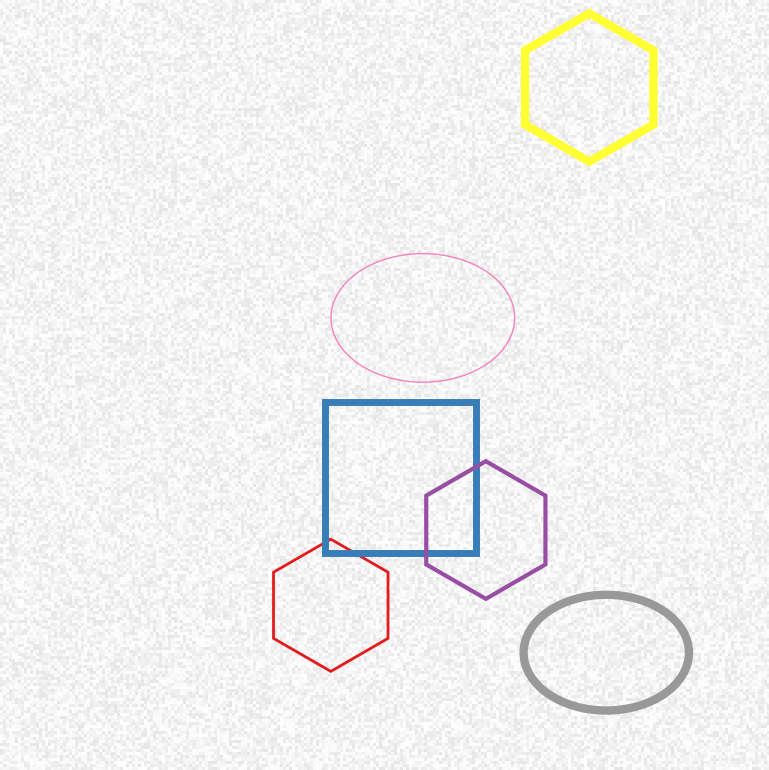[{"shape": "hexagon", "thickness": 1, "radius": 0.43, "center": [0.43, 0.214]}, {"shape": "square", "thickness": 2.5, "radius": 0.49, "center": [0.521, 0.379]}, {"shape": "hexagon", "thickness": 1.5, "radius": 0.45, "center": [0.631, 0.312]}, {"shape": "hexagon", "thickness": 3, "radius": 0.48, "center": [0.765, 0.886]}, {"shape": "oval", "thickness": 0.5, "radius": 0.6, "center": [0.549, 0.587]}, {"shape": "oval", "thickness": 3, "radius": 0.54, "center": [0.787, 0.152]}]